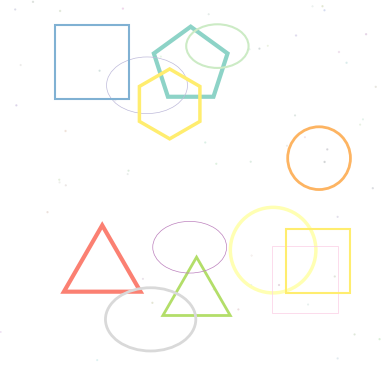[{"shape": "pentagon", "thickness": 3, "radius": 0.5, "center": [0.495, 0.83]}, {"shape": "circle", "thickness": 2.5, "radius": 0.56, "center": [0.709, 0.35]}, {"shape": "oval", "thickness": 0.5, "radius": 0.53, "center": [0.382, 0.778]}, {"shape": "triangle", "thickness": 3, "radius": 0.57, "center": [0.265, 0.3]}, {"shape": "square", "thickness": 1.5, "radius": 0.48, "center": [0.239, 0.84]}, {"shape": "circle", "thickness": 2, "radius": 0.41, "center": [0.829, 0.589]}, {"shape": "triangle", "thickness": 2, "radius": 0.5, "center": [0.511, 0.231]}, {"shape": "square", "thickness": 0.5, "radius": 0.43, "center": [0.793, 0.274]}, {"shape": "oval", "thickness": 2, "radius": 0.59, "center": [0.391, 0.17]}, {"shape": "oval", "thickness": 0.5, "radius": 0.48, "center": [0.493, 0.358]}, {"shape": "oval", "thickness": 1.5, "radius": 0.4, "center": [0.565, 0.88]}, {"shape": "hexagon", "thickness": 2.5, "radius": 0.45, "center": [0.441, 0.73]}, {"shape": "square", "thickness": 1.5, "radius": 0.41, "center": [0.825, 0.321]}]